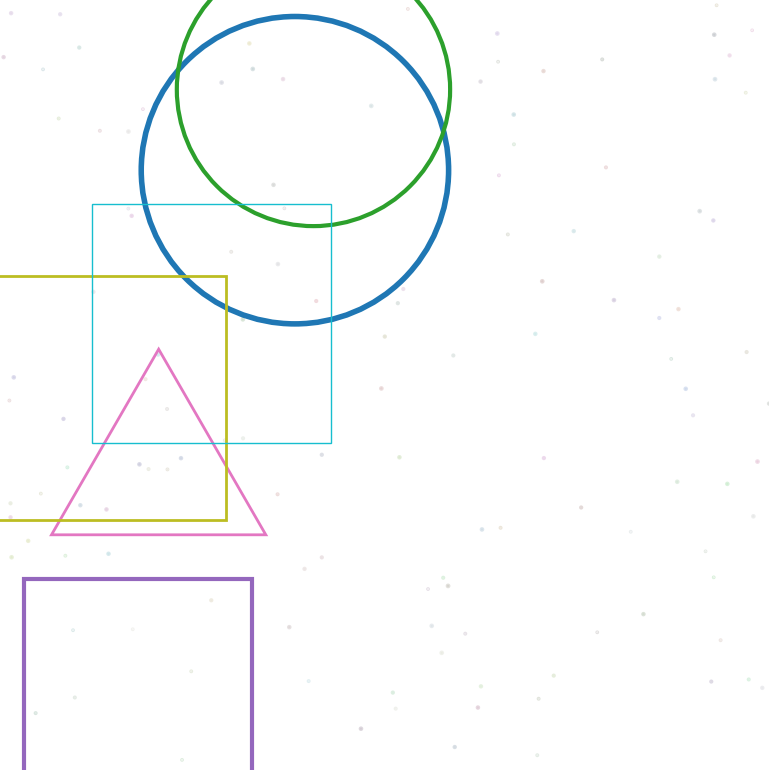[{"shape": "circle", "thickness": 2, "radius": 1.0, "center": [0.383, 0.779]}, {"shape": "circle", "thickness": 1.5, "radius": 0.89, "center": [0.407, 0.884]}, {"shape": "square", "thickness": 1.5, "radius": 0.74, "center": [0.179, 0.1]}, {"shape": "triangle", "thickness": 1, "radius": 0.8, "center": [0.206, 0.386]}, {"shape": "square", "thickness": 1, "radius": 0.79, "center": [0.135, 0.483]}, {"shape": "square", "thickness": 0.5, "radius": 0.77, "center": [0.274, 0.58]}]